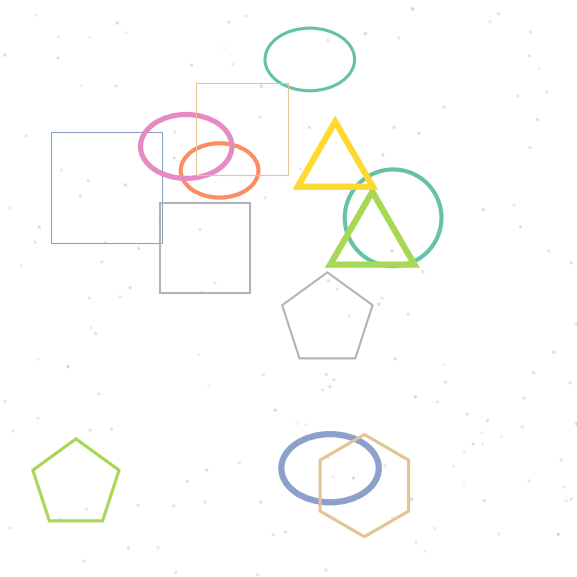[{"shape": "oval", "thickness": 1.5, "radius": 0.39, "center": [0.536, 0.896]}, {"shape": "circle", "thickness": 2, "radius": 0.42, "center": [0.681, 0.622]}, {"shape": "oval", "thickness": 2, "radius": 0.34, "center": [0.38, 0.704]}, {"shape": "oval", "thickness": 3, "radius": 0.42, "center": [0.572, 0.188]}, {"shape": "square", "thickness": 0.5, "radius": 0.48, "center": [0.185, 0.674]}, {"shape": "oval", "thickness": 2.5, "radius": 0.4, "center": [0.322, 0.746]}, {"shape": "triangle", "thickness": 3, "radius": 0.42, "center": [0.645, 0.583]}, {"shape": "pentagon", "thickness": 1.5, "radius": 0.39, "center": [0.132, 0.161]}, {"shape": "triangle", "thickness": 3, "radius": 0.38, "center": [0.58, 0.713]}, {"shape": "hexagon", "thickness": 1.5, "radius": 0.44, "center": [0.631, 0.158]}, {"shape": "square", "thickness": 0.5, "radius": 0.4, "center": [0.418, 0.775]}, {"shape": "pentagon", "thickness": 1, "radius": 0.41, "center": [0.567, 0.445]}, {"shape": "square", "thickness": 1, "radius": 0.39, "center": [0.355, 0.57]}]